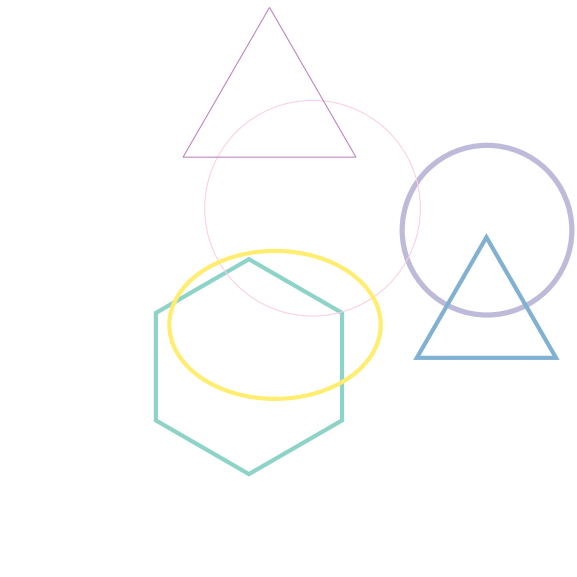[{"shape": "hexagon", "thickness": 2, "radius": 0.93, "center": [0.431, 0.364]}, {"shape": "circle", "thickness": 2.5, "radius": 0.73, "center": [0.843, 0.601]}, {"shape": "triangle", "thickness": 2, "radius": 0.7, "center": [0.842, 0.449]}, {"shape": "circle", "thickness": 0.5, "radius": 0.93, "center": [0.541, 0.639]}, {"shape": "triangle", "thickness": 0.5, "radius": 0.86, "center": [0.467, 0.813]}, {"shape": "oval", "thickness": 2, "radius": 0.92, "center": [0.476, 0.437]}]